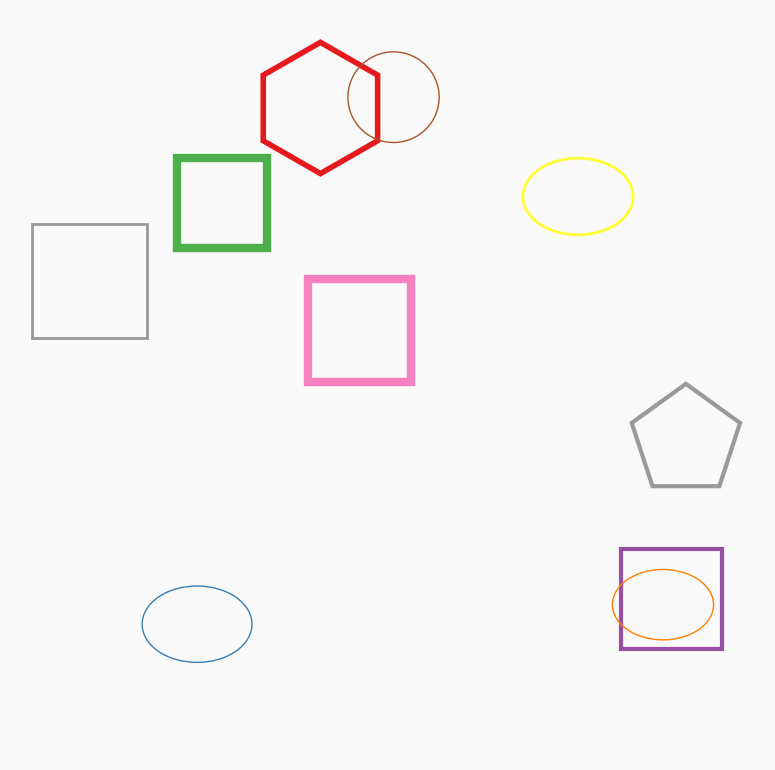[{"shape": "hexagon", "thickness": 2, "radius": 0.43, "center": [0.413, 0.86]}, {"shape": "oval", "thickness": 0.5, "radius": 0.35, "center": [0.254, 0.189]}, {"shape": "square", "thickness": 3, "radius": 0.29, "center": [0.287, 0.736]}, {"shape": "square", "thickness": 1.5, "radius": 0.33, "center": [0.866, 0.222]}, {"shape": "oval", "thickness": 0.5, "radius": 0.33, "center": [0.855, 0.215]}, {"shape": "oval", "thickness": 1, "radius": 0.36, "center": [0.746, 0.745]}, {"shape": "circle", "thickness": 0.5, "radius": 0.29, "center": [0.508, 0.874]}, {"shape": "square", "thickness": 3, "radius": 0.34, "center": [0.464, 0.571]}, {"shape": "square", "thickness": 1, "radius": 0.37, "center": [0.116, 0.635]}, {"shape": "pentagon", "thickness": 1.5, "radius": 0.37, "center": [0.885, 0.428]}]